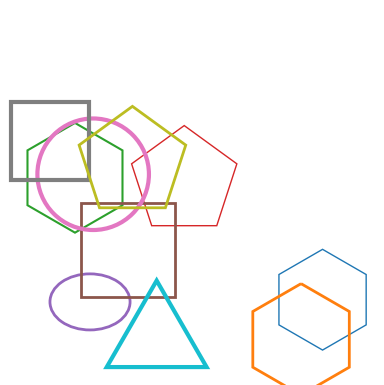[{"shape": "hexagon", "thickness": 1, "radius": 0.65, "center": [0.838, 0.222]}, {"shape": "hexagon", "thickness": 2, "radius": 0.72, "center": [0.782, 0.119]}, {"shape": "hexagon", "thickness": 1.5, "radius": 0.71, "center": [0.195, 0.538]}, {"shape": "pentagon", "thickness": 1, "radius": 0.72, "center": [0.479, 0.53]}, {"shape": "oval", "thickness": 2, "radius": 0.52, "center": [0.234, 0.216]}, {"shape": "square", "thickness": 2, "radius": 0.61, "center": [0.333, 0.35]}, {"shape": "circle", "thickness": 3, "radius": 0.72, "center": [0.242, 0.547]}, {"shape": "square", "thickness": 3, "radius": 0.5, "center": [0.131, 0.633]}, {"shape": "pentagon", "thickness": 2, "radius": 0.73, "center": [0.344, 0.578]}, {"shape": "triangle", "thickness": 3, "radius": 0.75, "center": [0.407, 0.121]}]